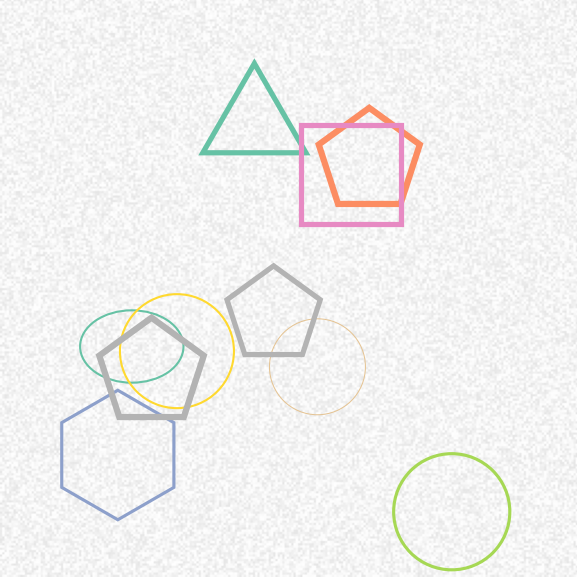[{"shape": "triangle", "thickness": 2.5, "radius": 0.52, "center": [0.44, 0.786]}, {"shape": "oval", "thickness": 1, "radius": 0.45, "center": [0.228, 0.399]}, {"shape": "pentagon", "thickness": 3, "radius": 0.46, "center": [0.639, 0.72]}, {"shape": "hexagon", "thickness": 1.5, "radius": 0.56, "center": [0.204, 0.211]}, {"shape": "square", "thickness": 2.5, "radius": 0.43, "center": [0.608, 0.697]}, {"shape": "circle", "thickness": 1.5, "radius": 0.5, "center": [0.782, 0.113]}, {"shape": "circle", "thickness": 1, "radius": 0.49, "center": [0.306, 0.391]}, {"shape": "circle", "thickness": 0.5, "radius": 0.42, "center": [0.55, 0.364]}, {"shape": "pentagon", "thickness": 3, "radius": 0.48, "center": [0.262, 0.354]}, {"shape": "pentagon", "thickness": 2.5, "radius": 0.42, "center": [0.474, 0.454]}]